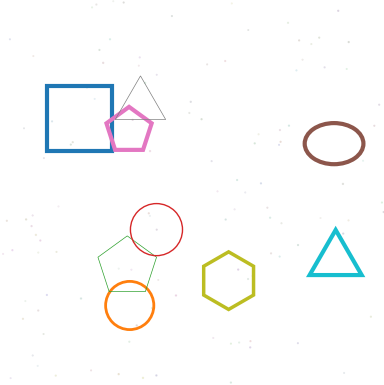[{"shape": "square", "thickness": 3, "radius": 0.42, "center": [0.207, 0.692]}, {"shape": "circle", "thickness": 2, "radius": 0.31, "center": [0.337, 0.207]}, {"shape": "pentagon", "thickness": 0.5, "radius": 0.4, "center": [0.331, 0.307]}, {"shape": "circle", "thickness": 1, "radius": 0.34, "center": [0.406, 0.404]}, {"shape": "oval", "thickness": 3, "radius": 0.38, "center": [0.868, 0.627]}, {"shape": "pentagon", "thickness": 3, "radius": 0.31, "center": [0.335, 0.661]}, {"shape": "triangle", "thickness": 0.5, "radius": 0.38, "center": [0.365, 0.727]}, {"shape": "hexagon", "thickness": 2.5, "radius": 0.37, "center": [0.594, 0.271]}, {"shape": "triangle", "thickness": 3, "radius": 0.39, "center": [0.872, 0.325]}]